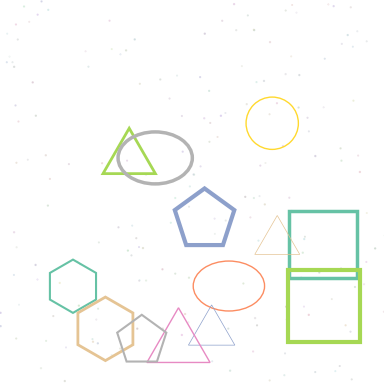[{"shape": "hexagon", "thickness": 1.5, "radius": 0.35, "center": [0.19, 0.257]}, {"shape": "square", "thickness": 2.5, "radius": 0.44, "center": [0.839, 0.365]}, {"shape": "oval", "thickness": 1, "radius": 0.46, "center": [0.595, 0.257]}, {"shape": "triangle", "thickness": 0.5, "radius": 0.35, "center": [0.55, 0.138]}, {"shape": "pentagon", "thickness": 3, "radius": 0.41, "center": [0.531, 0.429]}, {"shape": "triangle", "thickness": 1, "radius": 0.47, "center": [0.464, 0.106]}, {"shape": "triangle", "thickness": 2, "radius": 0.39, "center": [0.336, 0.588]}, {"shape": "square", "thickness": 3, "radius": 0.47, "center": [0.841, 0.205]}, {"shape": "circle", "thickness": 1, "radius": 0.34, "center": [0.707, 0.68]}, {"shape": "hexagon", "thickness": 2, "radius": 0.41, "center": [0.274, 0.146]}, {"shape": "triangle", "thickness": 0.5, "radius": 0.34, "center": [0.72, 0.373]}, {"shape": "oval", "thickness": 2.5, "radius": 0.48, "center": [0.403, 0.59]}, {"shape": "pentagon", "thickness": 1.5, "radius": 0.34, "center": [0.368, 0.115]}]